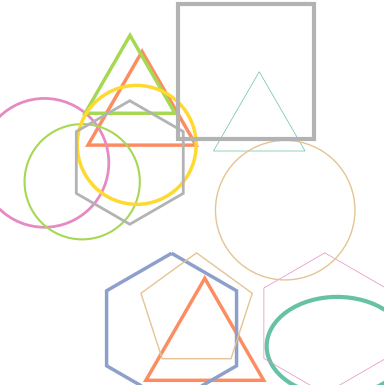[{"shape": "oval", "thickness": 3, "radius": 0.92, "center": [0.876, 0.101]}, {"shape": "triangle", "thickness": 0.5, "radius": 0.69, "center": [0.673, 0.676]}, {"shape": "triangle", "thickness": 2.5, "radius": 0.88, "center": [0.532, 0.1]}, {"shape": "triangle", "thickness": 2.5, "radius": 0.81, "center": [0.369, 0.704]}, {"shape": "hexagon", "thickness": 2.5, "radius": 0.97, "center": [0.446, 0.147]}, {"shape": "circle", "thickness": 2, "radius": 0.84, "center": [0.115, 0.577]}, {"shape": "hexagon", "thickness": 0.5, "radius": 0.91, "center": [0.844, 0.16]}, {"shape": "triangle", "thickness": 2.5, "radius": 0.67, "center": [0.338, 0.773]}, {"shape": "circle", "thickness": 1.5, "radius": 0.75, "center": [0.213, 0.528]}, {"shape": "circle", "thickness": 2.5, "radius": 0.77, "center": [0.355, 0.624]}, {"shape": "pentagon", "thickness": 1, "radius": 0.76, "center": [0.511, 0.191]}, {"shape": "circle", "thickness": 1, "radius": 0.91, "center": [0.741, 0.454]}, {"shape": "square", "thickness": 3, "radius": 0.88, "center": [0.639, 0.814]}, {"shape": "hexagon", "thickness": 2, "radius": 0.8, "center": [0.337, 0.578]}]